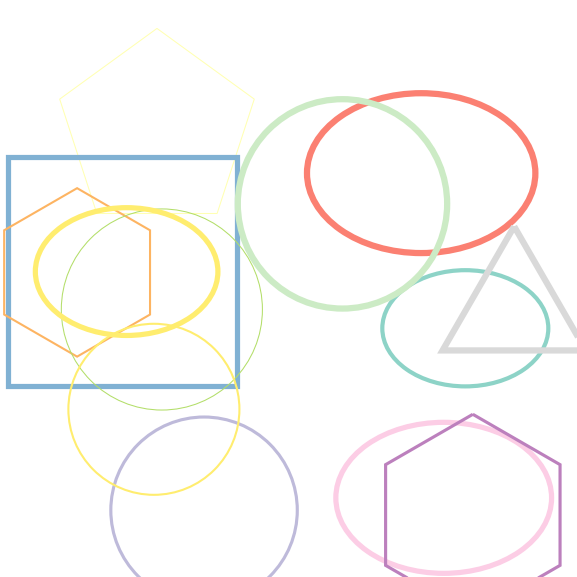[{"shape": "oval", "thickness": 2, "radius": 0.72, "center": [0.806, 0.431]}, {"shape": "pentagon", "thickness": 0.5, "radius": 0.89, "center": [0.272, 0.773]}, {"shape": "circle", "thickness": 1.5, "radius": 0.81, "center": [0.353, 0.116]}, {"shape": "oval", "thickness": 3, "radius": 0.99, "center": [0.729, 0.699]}, {"shape": "square", "thickness": 2.5, "radius": 0.99, "center": [0.211, 0.528]}, {"shape": "hexagon", "thickness": 1, "radius": 0.73, "center": [0.133, 0.527]}, {"shape": "circle", "thickness": 0.5, "radius": 0.87, "center": [0.28, 0.463]}, {"shape": "oval", "thickness": 2.5, "radius": 0.93, "center": [0.768, 0.137]}, {"shape": "triangle", "thickness": 3, "radius": 0.72, "center": [0.89, 0.464]}, {"shape": "hexagon", "thickness": 1.5, "radius": 0.87, "center": [0.819, 0.107]}, {"shape": "circle", "thickness": 3, "radius": 0.91, "center": [0.593, 0.646]}, {"shape": "oval", "thickness": 2.5, "radius": 0.79, "center": [0.219, 0.529]}, {"shape": "circle", "thickness": 1, "radius": 0.74, "center": [0.266, 0.29]}]